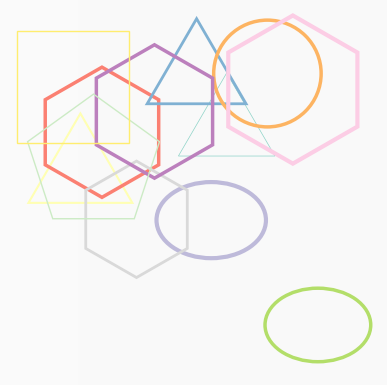[{"shape": "triangle", "thickness": 0.5, "radius": 0.72, "center": [0.585, 0.667]}, {"shape": "triangle", "thickness": 1.5, "radius": 0.77, "center": [0.208, 0.55]}, {"shape": "oval", "thickness": 3, "radius": 0.71, "center": [0.545, 0.428]}, {"shape": "hexagon", "thickness": 2.5, "radius": 0.85, "center": [0.263, 0.656]}, {"shape": "triangle", "thickness": 2, "radius": 0.74, "center": [0.507, 0.804]}, {"shape": "circle", "thickness": 2.5, "radius": 0.69, "center": [0.69, 0.809]}, {"shape": "oval", "thickness": 2.5, "radius": 0.68, "center": [0.82, 0.156]}, {"shape": "hexagon", "thickness": 3, "radius": 0.96, "center": [0.756, 0.767]}, {"shape": "hexagon", "thickness": 2, "radius": 0.76, "center": [0.352, 0.43]}, {"shape": "hexagon", "thickness": 2.5, "radius": 0.87, "center": [0.399, 0.71]}, {"shape": "pentagon", "thickness": 1, "radius": 0.89, "center": [0.241, 0.577]}, {"shape": "square", "thickness": 1, "radius": 0.73, "center": [0.188, 0.774]}]